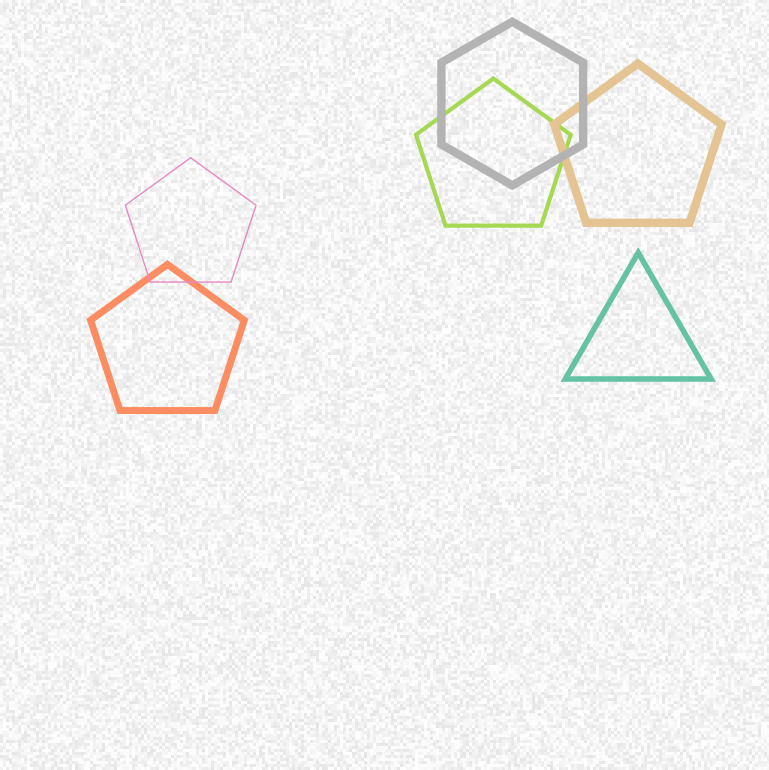[{"shape": "triangle", "thickness": 2, "radius": 0.55, "center": [0.829, 0.562]}, {"shape": "pentagon", "thickness": 2.5, "radius": 0.52, "center": [0.218, 0.552]}, {"shape": "pentagon", "thickness": 0.5, "radius": 0.45, "center": [0.248, 0.706]}, {"shape": "pentagon", "thickness": 1.5, "radius": 0.53, "center": [0.641, 0.792]}, {"shape": "pentagon", "thickness": 3, "radius": 0.57, "center": [0.828, 0.803]}, {"shape": "hexagon", "thickness": 3, "radius": 0.53, "center": [0.665, 0.866]}]